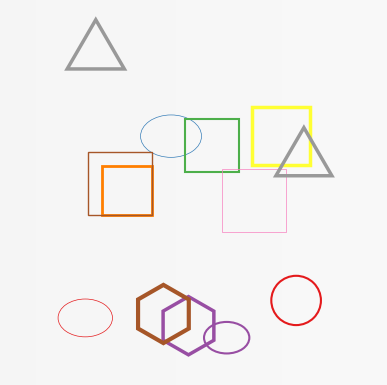[{"shape": "circle", "thickness": 1.5, "radius": 0.32, "center": [0.764, 0.22]}, {"shape": "oval", "thickness": 0.5, "radius": 0.35, "center": [0.22, 0.174]}, {"shape": "oval", "thickness": 0.5, "radius": 0.39, "center": [0.441, 0.646]}, {"shape": "square", "thickness": 1.5, "radius": 0.34, "center": [0.547, 0.622]}, {"shape": "oval", "thickness": 1.5, "radius": 0.29, "center": [0.585, 0.123]}, {"shape": "hexagon", "thickness": 2.5, "radius": 0.38, "center": [0.486, 0.154]}, {"shape": "square", "thickness": 2, "radius": 0.32, "center": [0.329, 0.506]}, {"shape": "square", "thickness": 2.5, "radius": 0.37, "center": [0.725, 0.647]}, {"shape": "hexagon", "thickness": 3, "radius": 0.38, "center": [0.422, 0.184]}, {"shape": "square", "thickness": 1, "radius": 0.41, "center": [0.31, 0.523]}, {"shape": "square", "thickness": 0.5, "radius": 0.41, "center": [0.654, 0.479]}, {"shape": "triangle", "thickness": 2.5, "radius": 0.43, "center": [0.247, 0.863]}, {"shape": "triangle", "thickness": 2.5, "radius": 0.42, "center": [0.784, 0.585]}]